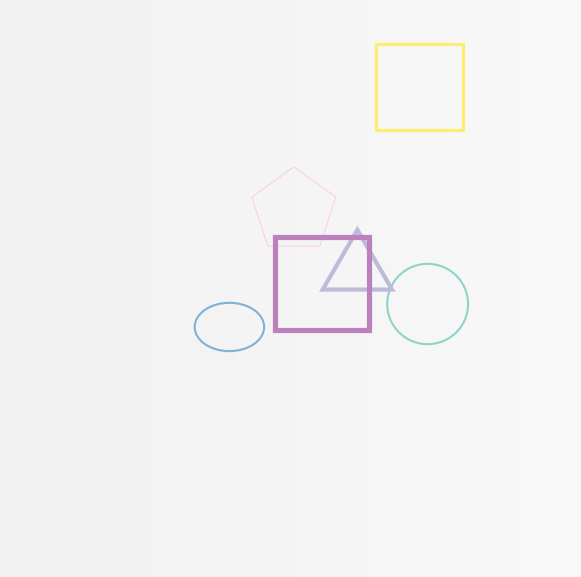[{"shape": "circle", "thickness": 1, "radius": 0.35, "center": [0.736, 0.473]}, {"shape": "triangle", "thickness": 2, "radius": 0.34, "center": [0.615, 0.532]}, {"shape": "oval", "thickness": 1, "radius": 0.3, "center": [0.395, 0.433]}, {"shape": "pentagon", "thickness": 0.5, "radius": 0.38, "center": [0.506, 0.634]}, {"shape": "square", "thickness": 2.5, "radius": 0.4, "center": [0.554, 0.509]}, {"shape": "square", "thickness": 1.5, "radius": 0.38, "center": [0.722, 0.849]}]